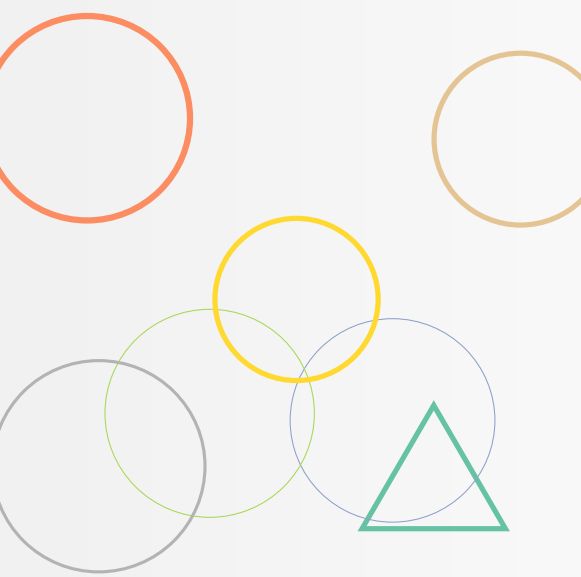[{"shape": "triangle", "thickness": 2.5, "radius": 0.71, "center": [0.746, 0.155]}, {"shape": "circle", "thickness": 3, "radius": 0.89, "center": [0.15, 0.794]}, {"shape": "circle", "thickness": 0.5, "radius": 0.88, "center": [0.675, 0.271]}, {"shape": "circle", "thickness": 0.5, "radius": 0.9, "center": [0.361, 0.283]}, {"shape": "circle", "thickness": 2.5, "radius": 0.7, "center": [0.51, 0.481]}, {"shape": "circle", "thickness": 2.5, "radius": 0.74, "center": [0.896, 0.758]}, {"shape": "circle", "thickness": 1.5, "radius": 0.91, "center": [0.17, 0.192]}]